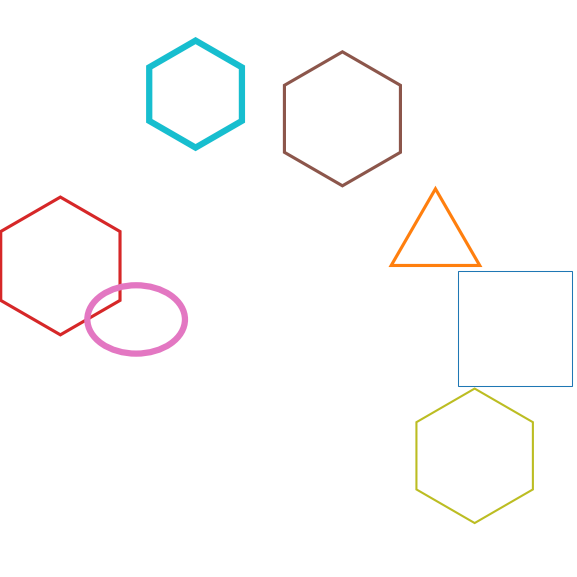[{"shape": "square", "thickness": 0.5, "radius": 0.5, "center": [0.892, 0.43]}, {"shape": "triangle", "thickness": 1.5, "radius": 0.44, "center": [0.754, 0.584]}, {"shape": "hexagon", "thickness": 1.5, "radius": 0.6, "center": [0.105, 0.539]}, {"shape": "hexagon", "thickness": 1.5, "radius": 0.58, "center": [0.593, 0.793]}, {"shape": "oval", "thickness": 3, "radius": 0.42, "center": [0.236, 0.446]}, {"shape": "hexagon", "thickness": 1, "radius": 0.58, "center": [0.822, 0.21]}, {"shape": "hexagon", "thickness": 3, "radius": 0.46, "center": [0.339, 0.836]}]